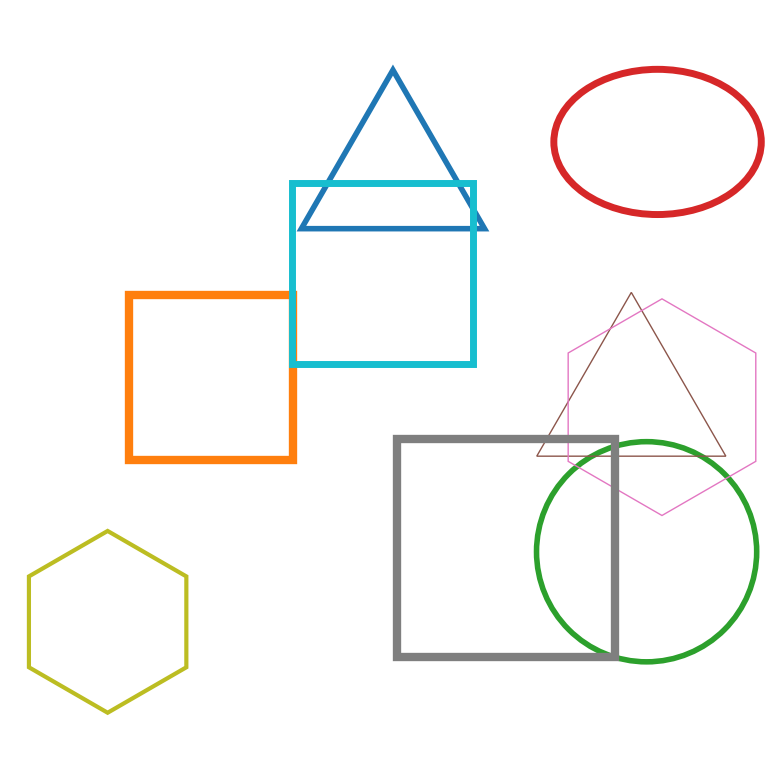[{"shape": "triangle", "thickness": 2, "radius": 0.69, "center": [0.51, 0.772]}, {"shape": "square", "thickness": 3, "radius": 0.53, "center": [0.274, 0.51]}, {"shape": "circle", "thickness": 2, "radius": 0.71, "center": [0.84, 0.283]}, {"shape": "oval", "thickness": 2.5, "radius": 0.67, "center": [0.854, 0.816]}, {"shape": "triangle", "thickness": 0.5, "radius": 0.71, "center": [0.82, 0.478]}, {"shape": "hexagon", "thickness": 0.5, "radius": 0.7, "center": [0.86, 0.471]}, {"shape": "square", "thickness": 3, "radius": 0.71, "center": [0.658, 0.288]}, {"shape": "hexagon", "thickness": 1.5, "radius": 0.59, "center": [0.14, 0.192]}, {"shape": "square", "thickness": 2.5, "radius": 0.59, "center": [0.496, 0.645]}]